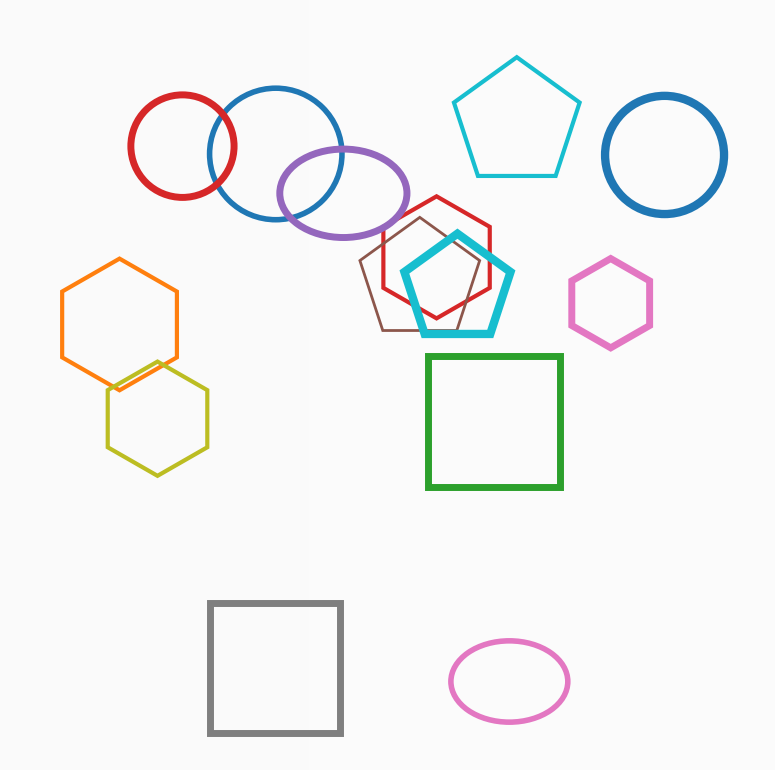[{"shape": "circle", "thickness": 2, "radius": 0.43, "center": [0.356, 0.8]}, {"shape": "circle", "thickness": 3, "radius": 0.38, "center": [0.857, 0.799]}, {"shape": "hexagon", "thickness": 1.5, "radius": 0.43, "center": [0.154, 0.579]}, {"shape": "square", "thickness": 2.5, "radius": 0.42, "center": [0.637, 0.453]}, {"shape": "hexagon", "thickness": 1.5, "radius": 0.4, "center": [0.563, 0.666]}, {"shape": "circle", "thickness": 2.5, "radius": 0.33, "center": [0.235, 0.81]}, {"shape": "oval", "thickness": 2.5, "radius": 0.41, "center": [0.443, 0.749]}, {"shape": "pentagon", "thickness": 1, "radius": 0.41, "center": [0.542, 0.636]}, {"shape": "hexagon", "thickness": 2.5, "radius": 0.29, "center": [0.788, 0.606]}, {"shape": "oval", "thickness": 2, "radius": 0.38, "center": [0.657, 0.115]}, {"shape": "square", "thickness": 2.5, "radius": 0.42, "center": [0.355, 0.132]}, {"shape": "hexagon", "thickness": 1.5, "radius": 0.37, "center": [0.203, 0.456]}, {"shape": "pentagon", "thickness": 1.5, "radius": 0.43, "center": [0.667, 0.84]}, {"shape": "pentagon", "thickness": 3, "radius": 0.36, "center": [0.59, 0.625]}]